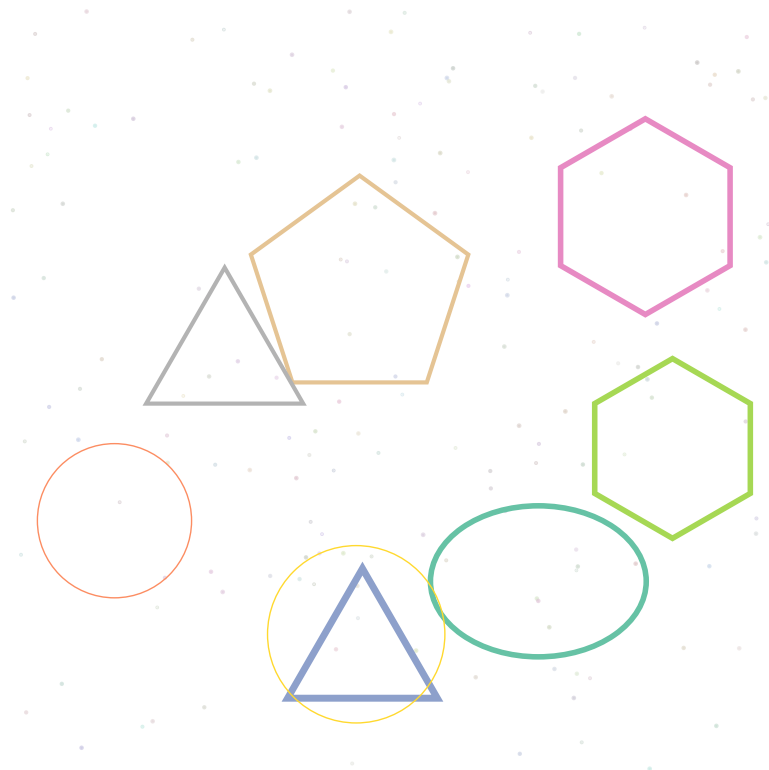[{"shape": "oval", "thickness": 2, "radius": 0.7, "center": [0.699, 0.245]}, {"shape": "circle", "thickness": 0.5, "radius": 0.5, "center": [0.149, 0.324]}, {"shape": "triangle", "thickness": 2.5, "radius": 0.56, "center": [0.471, 0.149]}, {"shape": "hexagon", "thickness": 2, "radius": 0.64, "center": [0.838, 0.719]}, {"shape": "hexagon", "thickness": 2, "radius": 0.58, "center": [0.873, 0.418]}, {"shape": "circle", "thickness": 0.5, "radius": 0.58, "center": [0.463, 0.176]}, {"shape": "pentagon", "thickness": 1.5, "radius": 0.74, "center": [0.467, 0.623]}, {"shape": "triangle", "thickness": 1.5, "radius": 0.59, "center": [0.292, 0.535]}]